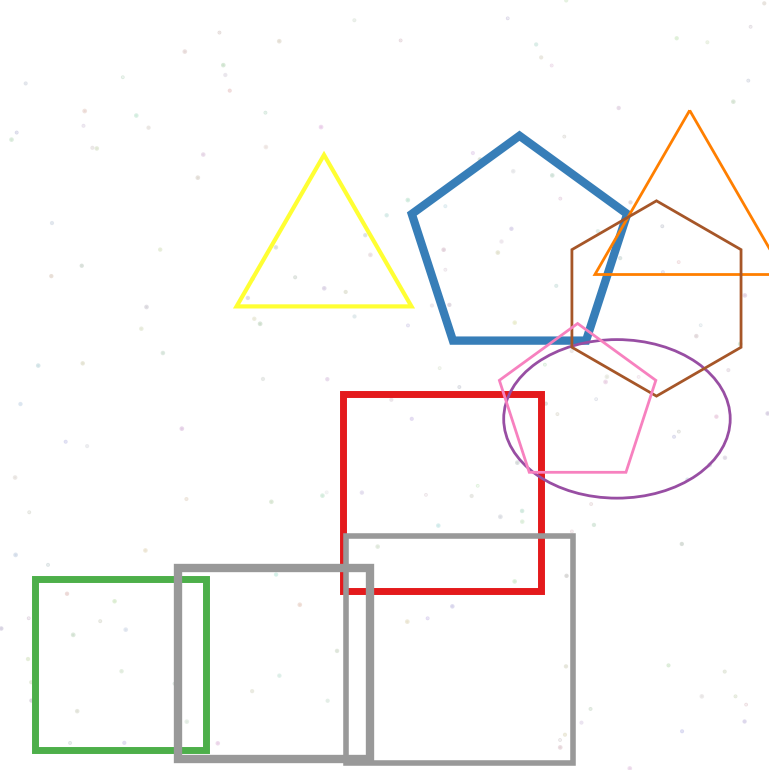[{"shape": "square", "thickness": 2.5, "radius": 0.64, "center": [0.574, 0.361]}, {"shape": "pentagon", "thickness": 3, "radius": 0.74, "center": [0.675, 0.677]}, {"shape": "square", "thickness": 2.5, "radius": 0.56, "center": [0.156, 0.137]}, {"shape": "oval", "thickness": 1, "radius": 0.74, "center": [0.801, 0.456]}, {"shape": "triangle", "thickness": 1, "radius": 0.71, "center": [0.896, 0.715]}, {"shape": "triangle", "thickness": 1.5, "radius": 0.66, "center": [0.421, 0.668]}, {"shape": "hexagon", "thickness": 1, "radius": 0.63, "center": [0.853, 0.612]}, {"shape": "pentagon", "thickness": 1, "radius": 0.53, "center": [0.75, 0.473]}, {"shape": "square", "thickness": 3, "radius": 0.62, "center": [0.356, 0.138]}, {"shape": "square", "thickness": 2, "radius": 0.74, "center": [0.596, 0.156]}]